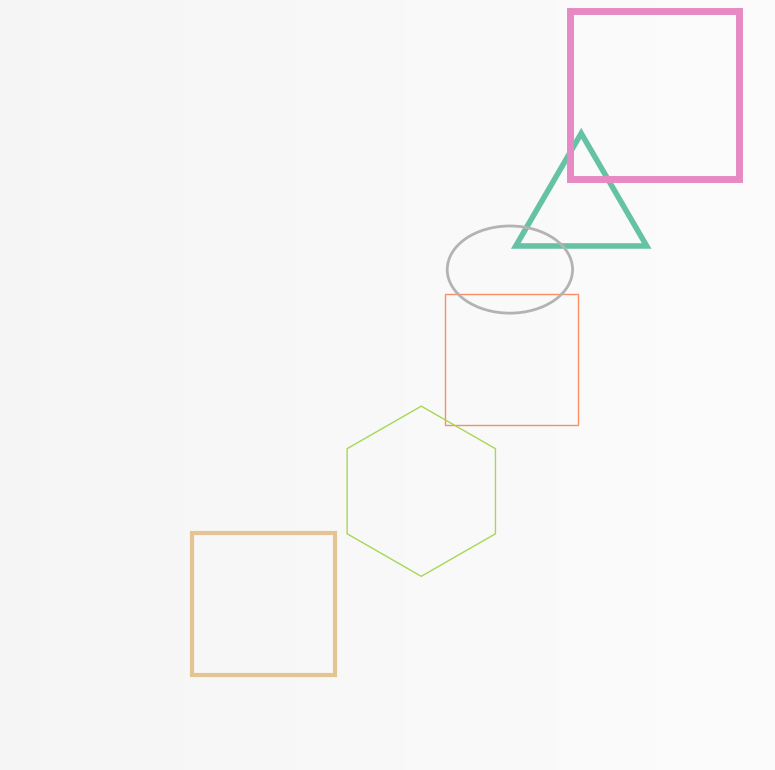[{"shape": "triangle", "thickness": 2, "radius": 0.49, "center": [0.75, 0.729]}, {"shape": "square", "thickness": 0.5, "radius": 0.43, "center": [0.66, 0.533]}, {"shape": "square", "thickness": 2.5, "radius": 0.55, "center": [0.844, 0.876]}, {"shape": "hexagon", "thickness": 0.5, "radius": 0.55, "center": [0.544, 0.362]}, {"shape": "square", "thickness": 1.5, "radius": 0.46, "center": [0.34, 0.216]}, {"shape": "oval", "thickness": 1, "radius": 0.4, "center": [0.658, 0.65]}]